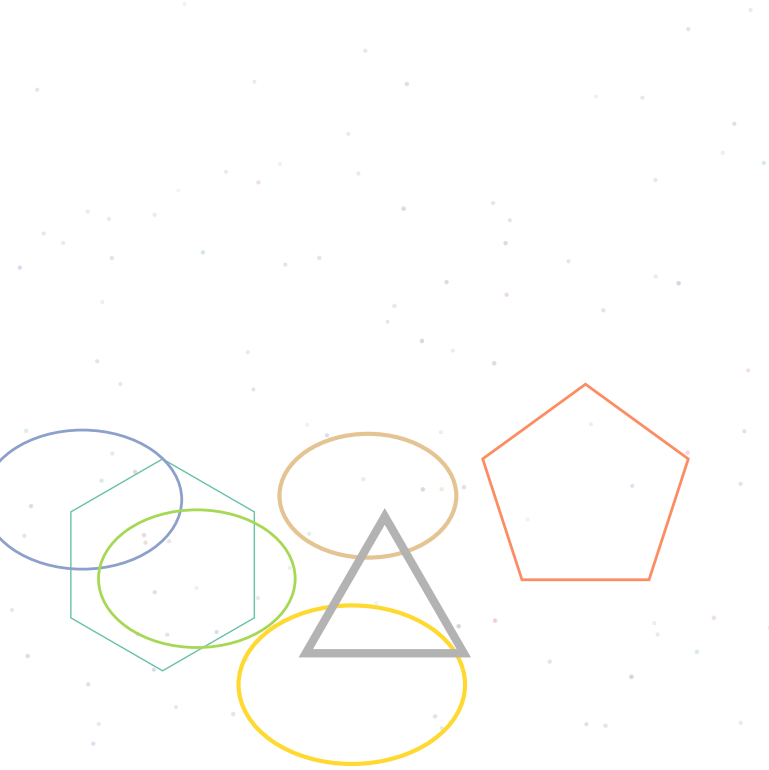[{"shape": "hexagon", "thickness": 0.5, "radius": 0.69, "center": [0.211, 0.266]}, {"shape": "pentagon", "thickness": 1, "radius": 0.7, "center": [0.76, 0.361]}, {"shape": "oval", "thickness": 1, "radius": 0.65, "center": [0.107, 0.351]}, {"shape": "oval", "thickness": 1, "radius": 0.64, "center": [0.256, 0.248]}, {"shape": "oval", "thickness": 1.5, "radius": 0.74, "center": [0.457, 0.111]}, {"shape": "oval", "thickness": 1.5, "radius": 0.57, "center": [0.478, 0.356]}, {"shape": "triangle", "thickness": 3, "radius": 0.59, "center": [0.5, 0.211]}]